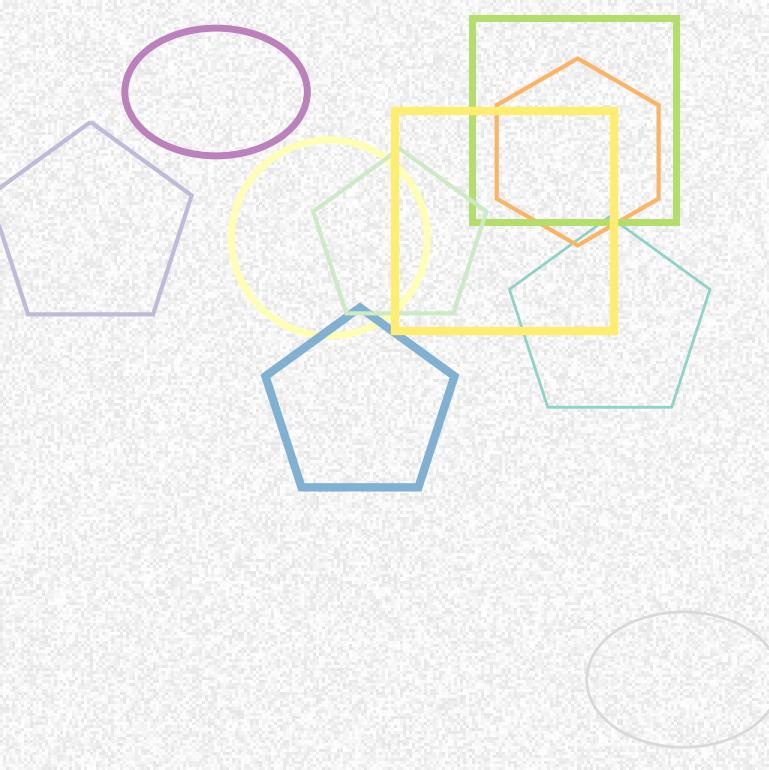[{"shape": "pentagon", "thickness": 1, "radius": 0.68, "center": [0.792, 0.582]}, {"shape": "circle", "thickness": 2.5, "radius": 0.64, "center": [0.428, 0.691]}, {"shape": "pentagon", "thickness": 1.5, "radius": 0.69, "center": [0.118, 0.703]}, {"shape": "pentagon", "thickness": 3, "radius": 0.65, "center": [0.467, 0.472]}, {"shape": "hexagon", "thickness": 1.5, "radius": 0.61, "center": [0.75, 0.803]}, {"shape": "square", "thickness": 2.5, "radius": 0.66, "center": [0.745, 0.845]}, {"shape": "oval", "thickness": 1, "radius": 0.63, "center": [0.887, 0.117]}, {"shape": "oval", "thickness": 2.5, "radius": 0.59, "center": [0.281, 0.881]}, {"shape": "pentagon", "thickness": 1.5, "radius": 0.59, "center": [0.519, 0.689]}, {"shape": "square", "thickness": 3, "radius": 0.71, "center": [0.655, 0.713]}]